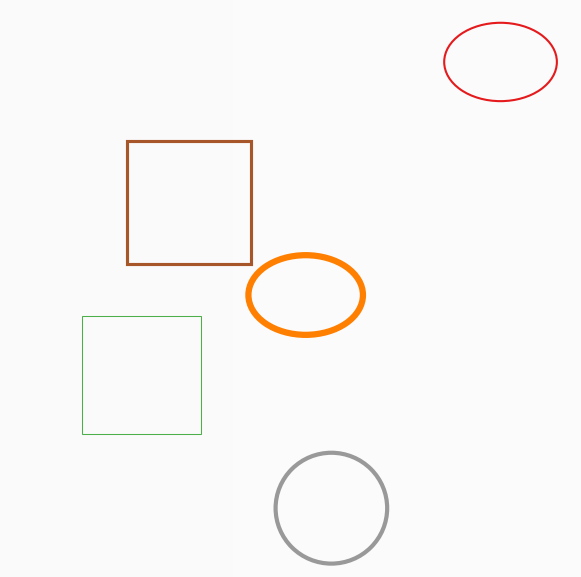[{"shape": "oval", "thickness": 1, "radius": 0.48, "center": [0.861, 0.892]}, {"shape": "square", "thickness": 0.5, "radius": 0.51, "center": [0.244, 0.349]}, {"shape": "oval", "thickness": 3, "radius": 0.49, "center": [0.526, 0.488]}, {"shape": "square", "thickness": 1.5, "radius": 0.53, "center": [0.326, 0.649]}, {"shape": "circle", "thickness": 2, "radius": 0.48, "center": [0.57, 0.119]}]